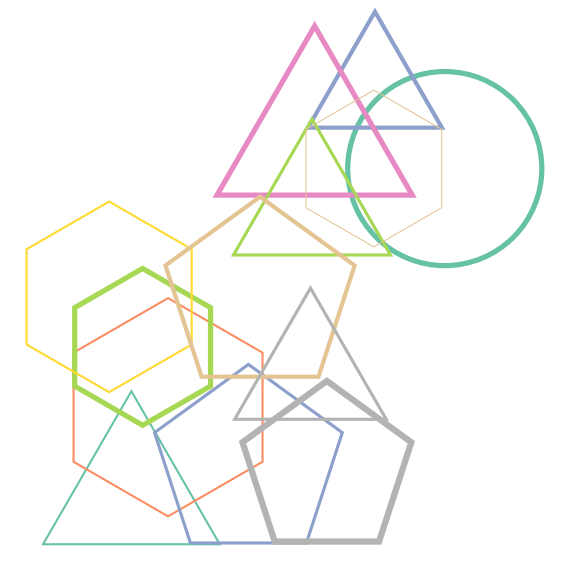[{"shape": "triangle", "thickness": 1, "radius": 0.88, "center": [0.228, 0.145]}, {"shape": "circle", "thickness": 2.5, "radius": 0.84, "center": [0.77, 0.707]}, {"shape": "hexagon", "thickness": 1, "radius": 0.94, "center": [0.291, 0.294]}, {"shape": "pentagon", "thickness": 1.5, "radius": 0.85, "center": [0.43, 0.197]}, {"shape": "triangle", "thickness": 2, "radius": 0.67, "center": [0.649, 0.845]}, {"shape": "triangle", "thickness": 2.5, "radius": 0.98, "center": [0.545, 0.759]}, {"shape": "triangle", "thickness": 1.5, "radius": 0.78, "center": [0.54, 0.636]}, {"shape": "hexagon", "thickness": 2.5, "radius": 0.68, "center": [0.247, 0.398]}, {"shape": "hexagon", "thickness": 1, "radius": 0.83, "center": [0.189, 0.485]}, {"shape": "hexagon", "thickness": 0.5, "radius": 0.68, "center": [0.647, 0.707]}, {"shape": "pentagon", "thickness": 2, "radius": 0.86, "center": [0.45, 0.486]}, {"shape": "triangle", "thickness": 1.5, "radius": 0.76, "center": [0.538, 0.349]}, {"shape": "pentagon", "thickness": 3, "radius": 0.77, "center": [0.566, 0.186]}]